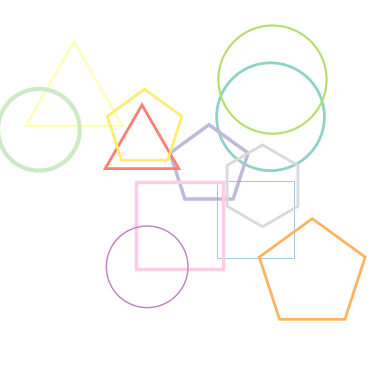[{"shape": "circle", "thickness": 2, "radius": 0.7, "center": [0.703, 0.697]}, {"shape": "triangle", "thickness": 1.5, "radius": 0.73, "center": [0.192, 0.746]}, {"shape": "pentagon", "thickness": 2.5, "radius": 0.53, "center": [0.543, 0.569]}, {"shape": "triangle", "thickness": 2, "radius": 0.55, "center": [0.369, 0.617]}, {"shape": "square", "thickness": 0.5, "radius": 0.5, "center": [0.664, 0.429]}, {"shape": "pentagon", "thickness": 2, "radius": 0.72, "center": [0.811, 0.288]}, {"shape": "circle", "thickness": 1.5, "radius": 0.7, "center": [0.708, 0.793]}, {"shape": "square", "thickness": 2.5, "radius": 0.57, "center": [0.466, 0.415]}, {"shape": "hexagon", "thickness": 2, "radius": 0.53, "center": [0.682, 0.517]}, {"shape": "circle", "thickness": 1, "radius": 0.53, "center": [0.382, 0.307]}, {"shape": "circle", "thickness": 3, "radius": 0.53, "center": [0.101, 0.663]}, {"shape": "pentagon", "thickness": 2, "radius": 0.51, "center": [0.376, 0.666]}]